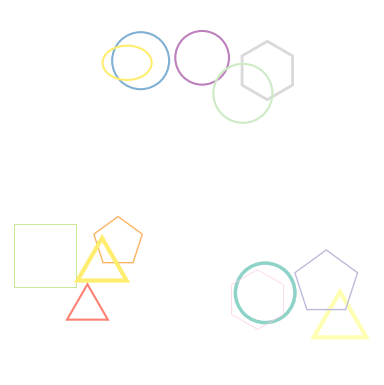[{"shape": "circle", "thickness": 2.5, "radius": 0.39, "center": [0.689, 0.239]}, {"shape": "triangle", "thickness": 3, "radius": 0.39, "center": [0.883, 0.163]}, {"shape": "pentagon", "thickness": 1, "radius": 0.43, "center": [0.847, 0.265]}, {"shape": "triangle", "thickness": 1.5, "radius": 0.31, "center": [0.227, 0.2]}, {"shape": "circle", "thickness": 1.5, "radius": 0.37, "center": [0.365, 0.842]}, {"shape": "pentagon", "thickness": 1, "radius": 0.33, "center": [0.307, 0.371]}, {"shape": "square", "thickness": 0.5, "radius": 0.41, "center": [0.117, 0.337]}, {"shape": "hexagon", "thickness": 0.5, "radius": 0.39, "center": [0.669, 0.222]}, {"shape": "hexagon", "thickness": 2, "radius": 0.38, "center": [0.694, 0.817]}, {"shape": "circle", "thickness": 1.5, "radius": 0.35, "center": [0.525, 0.85]}, {"shape": "circle", "thickness": 1.5, "radius": 0.38, "center": [0.631, 0.758]}, {"shape": "triangle", "thickness": 3, "radius": 0.37, "center": [0.265, 0.308]}, {"shape": "oval", "thickness": 1.5, "radius": 0.32, "center": [0.33, 0.837]}]